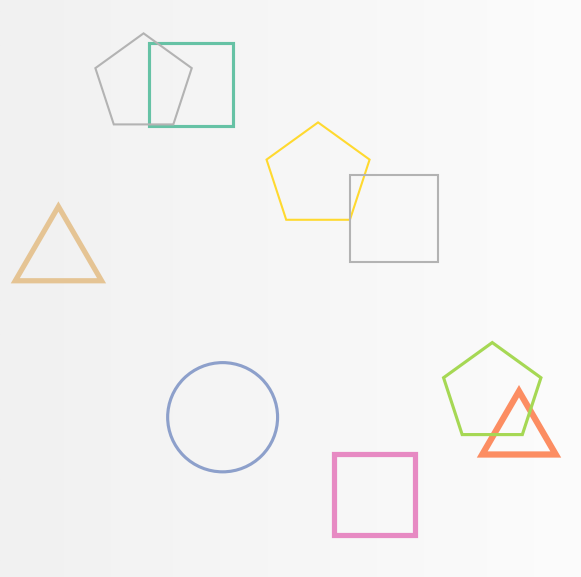[{"shape": "square", "thickness": 1.5, "radius": 0.36, "center": [0.329, 0.852]}, {"shape": "triangle", "thickness": 3, "radius": 0.37, "center": [0.893, 0.249]}, {"shape": "circle", "thickness": 1.5, "radius": 0.47, "center": [0.383, 0.277]}, {"shape": "square", "thickness": 2.5, "radius": 0.35, "center": [0.644, 0.143]}, {"shape": "pentagon", "thickness": 1.5, "radius": 0.44, "center": [0.847, 0.318]}, {"shape": "pentagon", "thickness": 1, "radius": 0.47, "center": [0.547, 0.694]}, {"shape": "triangle", "thickness": 2.5, "radius": 0.43, "center": [0.1, 0.556]}, {"shape": "pentagon", "thickness": 1, "radius": 0.44, "center": [0.247, 0.854]}, {"shape": "square", "thickness": 1, "radius": 0.38, "center": [0.678, 0.621]}]